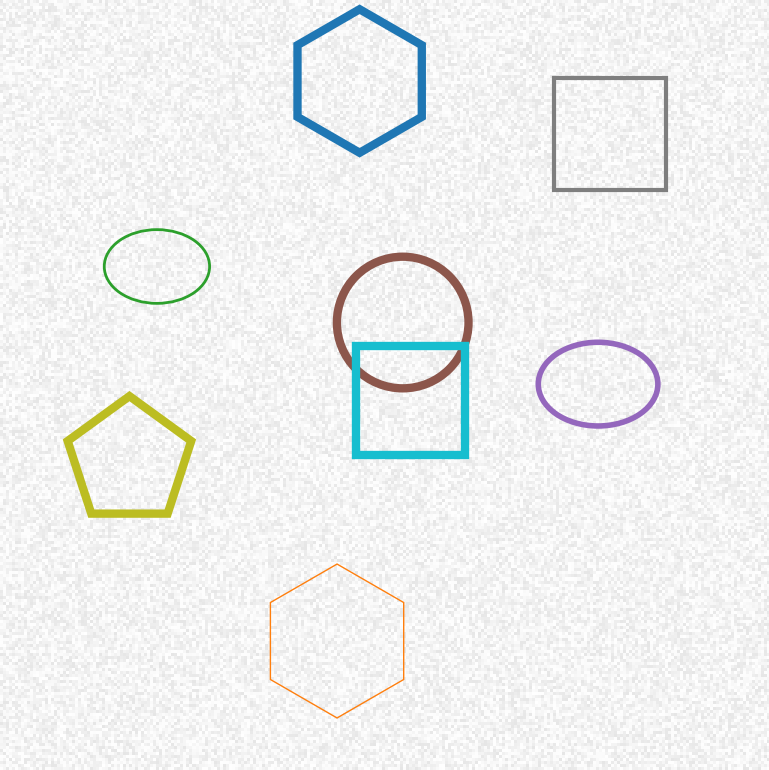[{"shape": "hexagon", "thickness": 3, "radius": 0.47, "center": [0.467, 0.895]}, {"shape": "hexagon", "thickness": 0.5, "radius": 0.5, "center": [0.438, 0.168]}, {"shape": "oval", "thickness": 1, "radius": 0.34, "center": [0.204, 0.654]}, {"shape": "oval", "thickness": 2, "radius": 0.39, "center": [0.777, 0.501]}, {"shape": "circle", "thickness": 3, "radius": 0.43, "center": [0.523, 0.581]}, {"shape": "square", "thickness": 1.5, "radius": 0.36, "center": [0.793, 0.826]}, {"shape": "pentagon", "thickness": 3, "radius": 0.42, "center": [0.168, 0.401]}, {"shape": "square", "thickness": 3, "radius": 0.36, "center": [0.533, 0.48]}]